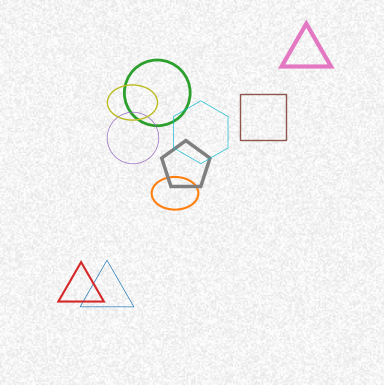[{"shape": "triangle", "thickness": 0.5, "radius": 0.4, "center": [0.278, 0.243]}, {"shape": "oval", "thickness": 1.5, "radius": 0.3, "center": [0.455, 0.498]}, {"shape": "circle", "thickness": 2, "radius": 0.43, "center": [0.408, 0.759]}, {"shape": "triangle", "thickness": 1.5, "radius": 0.34, "center": [0.211, 0.251]}, {"shape": "circle", "thickness": 0.5, "radius": 0.34, "center": [0.345, 0.642]}, {"shape": "square", "thickness": 1, "radius": 0.3, "center": [0.684, 0.696]}, {"shape": "triangle", "thickness": 3, "radius": 0.37, "center": [0.796, 0.864]}, {"shape": "pentagon", "thickness": 2.5, "radius": 0.33, "center": [0.483, 0.569]}, {"shape": "oval", "thickness": 1, "radius": 0.33, "center": [0.344, 0.734]}, {"shape": "hexagon", "thickness": 0.5, "radius": 0.41, "center": [0.522, 0.657]}]